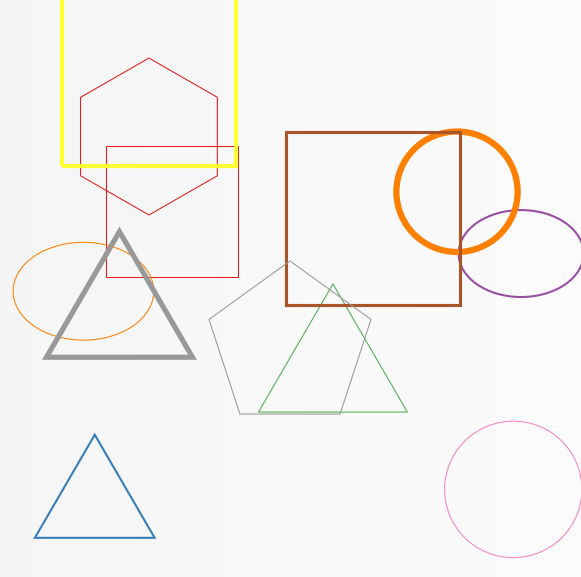[{"shape": "hexagon", "thickness": 0.5, "radius": 0.68, "center": [0.256, 0.763]}, {"shape": "square", "thickness": 0.5, "radius": 0.57, "center": [0.297, 0.633]}, {"shape": "triangle", "thickness": 1, "radius": 0.59, "center": [0.163, 0.127]}, {"shape": "triangle", "thickness": 0.5, "radius": 0.74, "center": [0.573, 0.36]}, {"shape": "oval", "thickness": 1, "radius": 0.54, "center": [0.897, 0.56]}, {"shape": "oval", "thickness": 0.5, "radius": 0.61, "center": [0.144, 0.495]}, {"shape": "circle", "thickness": 3, "radius": 0.52, "center": [0.786, 0.667]}, {"shape": "square", "thickness": 2, "radius": 0.75, "center": [0.257, 0.861]}, {"shape": "square", "thickness": 1.5, "radius": 0.75, "center": [0.642, 0.621]}, {"shape": "circle", "thickness": 0.5, "radius": 0.59, "center": [0.883, 0.152]}, {"shape": "triangle", "thickness": 2.5, "radius": 0.72, "center": [0.206, 0.453]}, {"shape": "pentagon", "thickness": 0.5, "radius": 0.73, "center": [0.499, 0.401]}]